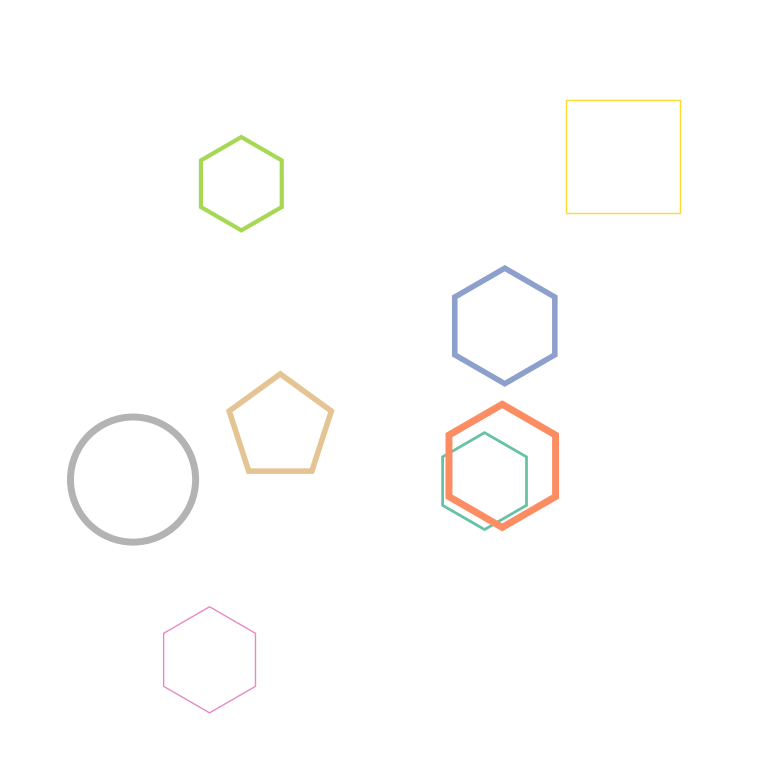[{"shape": "hexagon", "thickness": 1, "radius": 0.31, "center": [0.629, 0.375]}, {"shape": "hexagon", "thickness": 2.5, "radius": 0.4, "center": [0.652, 0.395]}, {"shape": "hexagon", "thickness": 2, "radius": 0.38, "center": [0.656, 0.577]}, {"shape": "hexagon", "thickness": 0.5, "radius": 0.34, "center": [0.272, 0.143]}, {"shape": "hexagon", "thickness": 1.5, "radius": 0.3, "center": [0.313, 0.761]}, {"shape": "square", "thickness": 0.5, "radius": 0.37, "center": [0.809, 0.797]}, {"shape": "pentagon", "thickness": 2, "radius": 0.35, "center": [0.364, 0.445]}, {"shape": "circle", "thickness": 2.5, "radius": 0.41, "center": [0.173, 0.377]}]